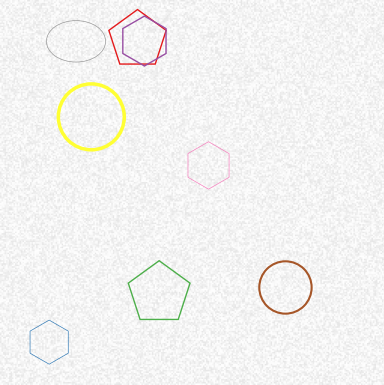[{"shape": "pentagon", "thickness": 1, "radius": 0.39, "center": [0.357, 0.897]}, {"shape": "hexagon", "thickness": 0.5, "radius": 0.29, "center": [0.128, 0.111]}, {"shape": "pentagon", "thickness": 1, "radius": 0.42, "center": [0.413, 0.238]}, {"shape": "hexagon", "thickness": 1, "radius": 0.32, "center": [0.375, 0.893]}, {"shape": "circle", "thickness": 2.5, "radius": 0.43, "center": [0.237, 0.696]}, {"shape": "circle", "thickness": 1.5, "radius": 0.34, "center": [0.741, 0.253]}, {"shape": "hexagon", "thickness": 0.5, "radius": 0.31, "center": [0.542, 0.57]}, {"shape": "oval", "thickness": 0.5, "radius": 0.38, "center": [0.197, 0.893]}]